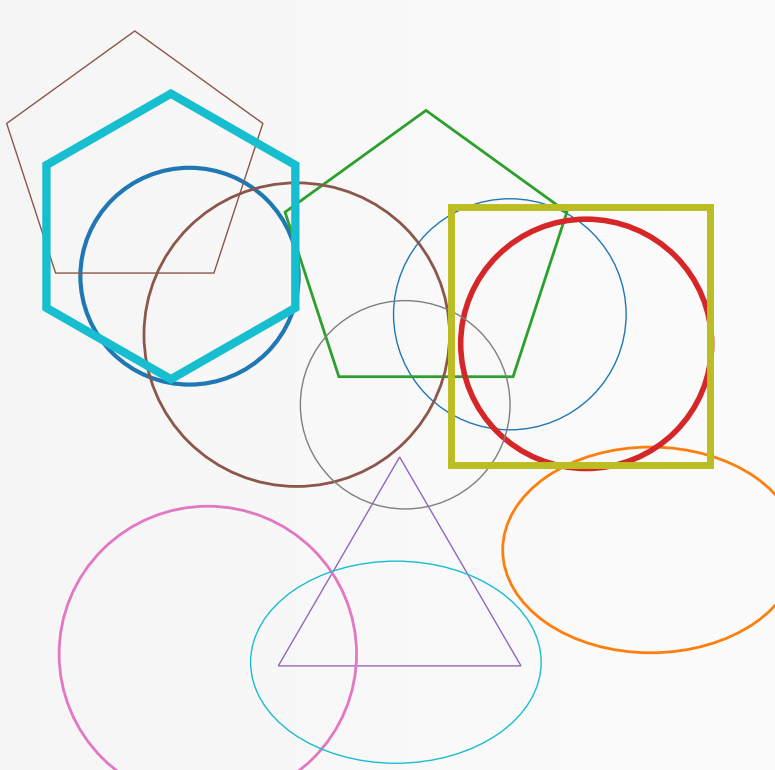[{"shape": "circle", "thickness": 1.5, "radius": 0.7, "center": [0.245, 0.641]}, {"shape": "circle", "thickness": 0.5, "radius": 0.75, "center": [0.658, 0.592]}, {"shape": "oval", "thickness": 1, "radius": 0.95, "center": [0.84, 0.286]}, {"shape": "pentagon", "thickness": 1, "radius": 0.96, "center": [0.55, 0.665]}, {"shape": "circle", "thickness": 2, "radius": 0.81, "center": [0.756, 0.553]}, {"shape": "triangle", "thickness": 0.5, "radius": 0.9, "center": [0.516, 0.226]}, {"shape": "circle", "thickness": 1, "radius": 0.99, "center": [0.383, 0.565]}, {"shape": "pentagon", "thickness": 0.5, "radius": 0.87, "center": [0.174, 0.786]}, {"shape": "circle", "thickness": 1, "radius": 0.96, "center": [0.268, 0.151]}, {"shape": "circle", "thickness": 0.5, "radius": 0.68, "center": [0.523, 0.474]}, {"shape": "square", "thickness": 2.5, "radius": 0.84, "center": [0.749, 0.563]}, {"shape": "oval", "thickness": 0.5, "radius": 0.94, "center": [0.511, 0.14]}, {"shape": "hexagon", "thickness": 3, "radius": 0.93, "center": [0.22, 0.693]}]